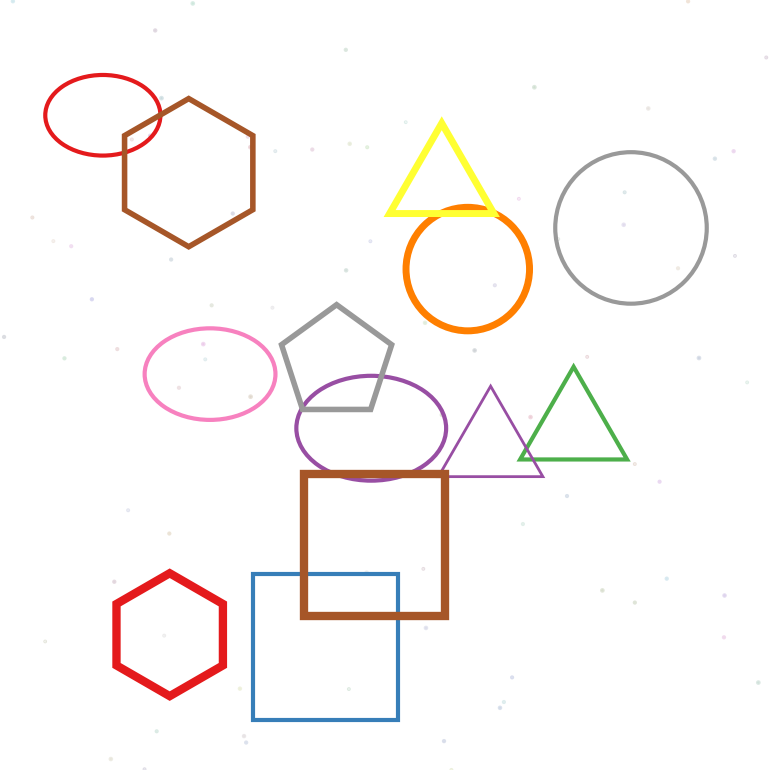[{"shape": "oval", "thickness": 1.5, "radius": 0.37, "center": [0.134, 0.85]}, {"shape": "hexagon", "thickness": 3, "radius": 0.4, "center": [0.22, 0.176]}, {"shape": "square", "thickness": 1.5, "radius": 0.47, "center": [0.423, 0.16]}, {"shape": "triangle", "thickness": 1.5, "radius": 0.4, "center": [0.745, 0.443]}, {"shape": "triangle", "thickness": 1, "radius": 0.39, "center": [0.637, 0.42]}, {"shape": "oval", "thickness": 1.5, "radius": 0.49, "center": [0.482, 0.444]}, {"shape": "circle", "thickness": 2.5, "radius": 0.4, "center": [0.608, 0.651]}, {"shape": "triangle", "thickness": 2.5, "radius": 0.39, "center": [0.574, 0.762]}, {"shape": "square", "thickness": 3, "radius": 0.46, "center": [0.486, 0.292]}, {"shape": "hexagon", "thickness": 2, "radius": 0.48, "center": [0.245, 0.776]}, {"shape": "oval", "thickness": 1.5, "radius": 0.42, "center": [0.273, 0.514]}, {"shape": "pentagon", "thickness": 2, "radius": 0.38, "center": [0.437, 0.529]}, {"shape": "circle", "thickness": 1.5, "radius": 0.49, "center": [0.819, 0.704]}]